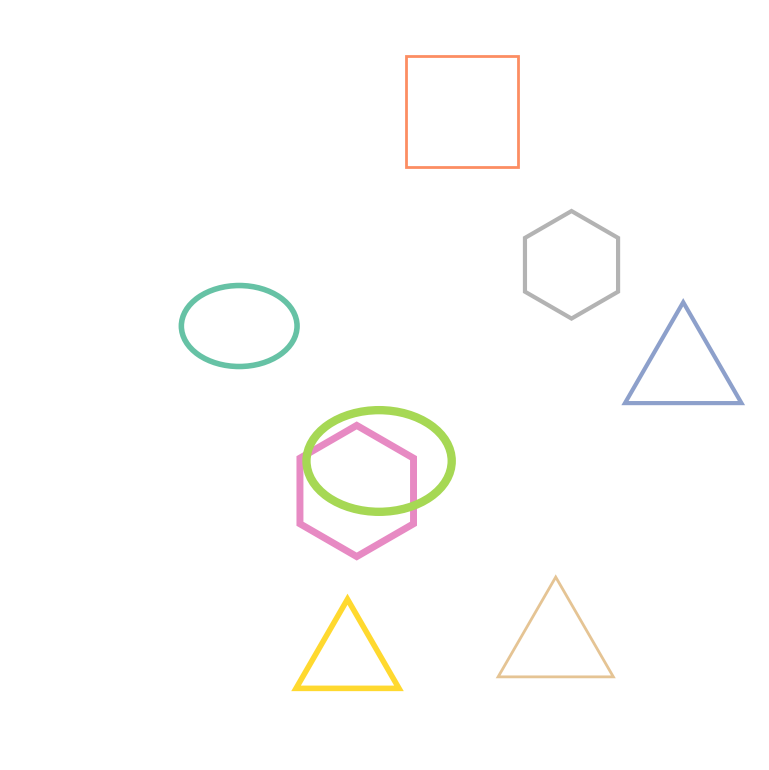[{"shape": "oval", "thickness": 2, "radius": 0.38, "center": [0.311, 0.577]}, {"shape": "square", "thickness": 1, "radius": 0.36, "center": [0.6, 0.855]}, {"shape": "triangle", "thickness": 1.5, "radius": 0.44, "center": [0.887, 0.52]}, {"shape": "hexagon", "thickness": 2.5, "radius": 0.43, "center": [0.463, 0.362]}, {"shape": "oval", "thickness": 3, "radius": 0.47, "center": [0.492, 0.401]}, {"shape": "triangle", "thickness": 2, "radius": 0.39, "center": [0.451, 0.145]}, {"shape": "triangle", "thickness": 1, "radius": 0.43, "center": [0.722, 0.164]}, {"shape": "hexagon", "thickness": 1.5, "radius": 0.35, "center": [0.742, 0.656]}]